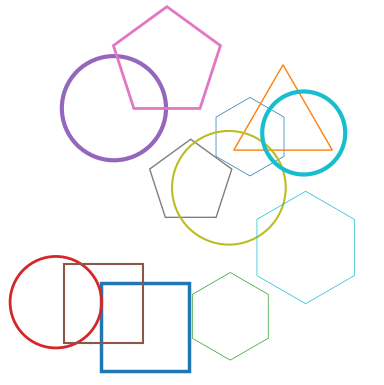[{"shape": "hexagon", "thickness": 0.5, "radius": 0.51, "center": [0.649, 0.645]}, {"shape": "square", "thickness": 2.5, "radius": 0.57, "center": [0.376, 0.152]}, {"shape": "triangle", "thickness": 1, "radius": 0.74, "center": [0.735, 0.684]}, {"shape": "hexagon", "thickness": 0.5, "radius": 0.57, "center": [0.598, 0.178]}, {"shape": "circle", "thickness": 2, "radius": 0.59, "center": [0.145, 0.215]}, {"shape": "circle", "thickness": 3, "radius": 0.68, "center": [0.296, 0.719]}, {"shape": "square", "thickness": 1.5, "radius": 0.51, "center": [0.268, 0.211]}, {"shape": "pentagon", "thickness": 2, "radius": 0.73, "center": [0.434, 0.837]}, {"shape": "pentagon", "thickness": 1, "radius": 0.56, "center": [0.495, 0.526]}, {"shape": "circle", "thickness": 1.5, "radius": 0.74, "center": [0.595, 0.512]}, {"shape": "hexagon", "thickness": 0.5, "radius": 0.73, "center": [0.794, 0.357]}, {"shape": "circle", "thickness": 3, "radius": 0.54, "center": [0.789, 0.655]}]